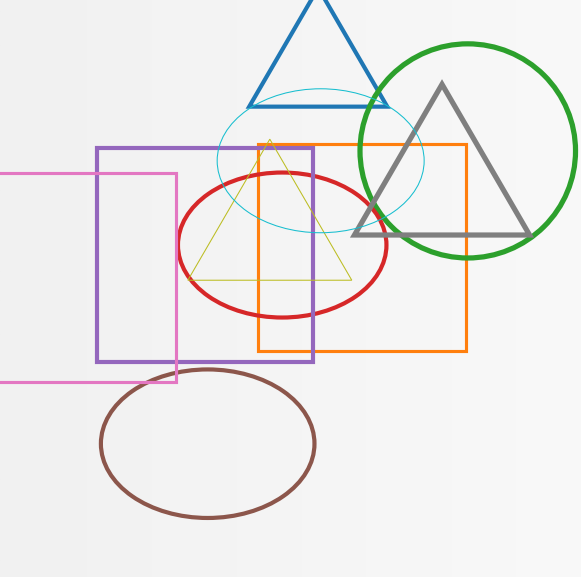[{"shape": "triangle", "thickness": 2, "radius": 0.69, "center": [0.547, 0.883]}, {"shape": "square", "thickness": 1.5, "radius": 0.9, "center": [0.623, 0.57]}, {"shape": "circle", "thickness": 2.5, "radius": 0.93, "center": [0.805, 0.738]}, {"shape": "oval", "thickness": 2, "radius": 0.9, "center": [0.486, 0.575]}, {"shape": "square", "thickness": 2, "radius": 0.93, "center": [0.353, 0.558]}, {"shape": "oval", "thickness": 2, "radius": 0.92, "center": [0.357, 0.231]}, {"shape": "square", "thickness": 1.5, "radius": 0.91, "center": [0.121, 0.519]}, {"shape": "triangle", "thickness": 2.5, "radius": 0.87, "center": [0.76, 0.679]}, {"shape": "triangle", "thickness": 0.5, "radius": 0.81, "center": [0.464, 0.595]}, {"shape": "oval", "thickness": 0.5, "radius": 0.89, "center": [0.552, 0.721]}]